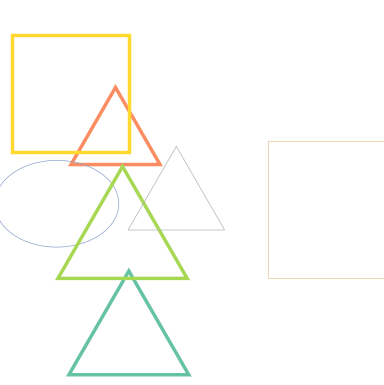[{"shape": "triangle", "thickness": 2.5, "radius": 0.9, "center": [0.335, 0.116]}, {"shape": "triangle", "thickness": 2.5, "radius": 0.67, "center": [0.3, 0.639]}, {"shape": "oval", "thickness": 0.5, "radius": 0.8, "center": [0.148, 0.471]}, {"shape": "triangle", "thickness": 2.5, "radius": 0.97, "center": [0.318, 0.374]}, {"shape": "square", "thickness": 2.5, "radius": 0.76, "center": [0.183, 0.756]}, {"shape": "square", "thickness": 0.5, "radius": 0.89, "center": [0.875, 0.456]}, {"shape": "triangle", "thickness": 0.5, "radius": 0.72, "center": [0.458, 0.475]}]